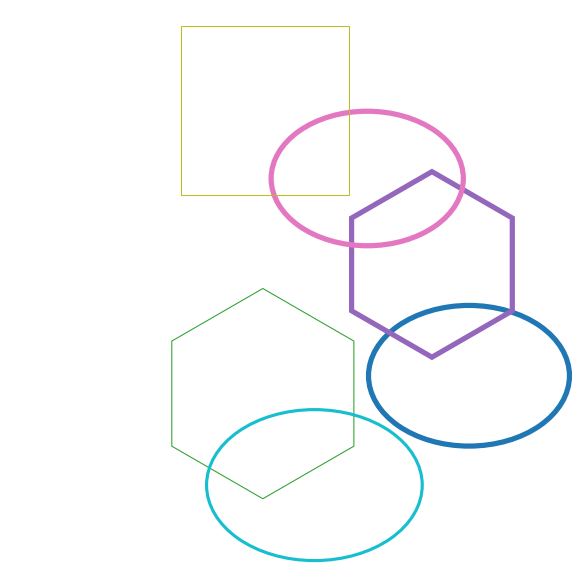[{"shape": "oval", "thickness": 2.5, "radius": 0.87, "center": [0.812, 0.348]}, {"shape": "hexagon", "thickness": 0.5, "radius": 0.91, "center": [0.455, 0.318]}, {"shape": "hexagon", "thickness": 2.5, "radius": 0.8, "center": [0.748, 0.541]}, {"shape": "oval", "thickness": 2.5, "radius": 0.83, "center": [0.636, 0.69]}, {"shape": "square", "thickness": 0.5, "radius": 0.73, "center": [0.459, 0.808]}, {"shape": "oval", "thickness": 1.5, "radius": 0.93, "center": [0.544, 0.159]}]